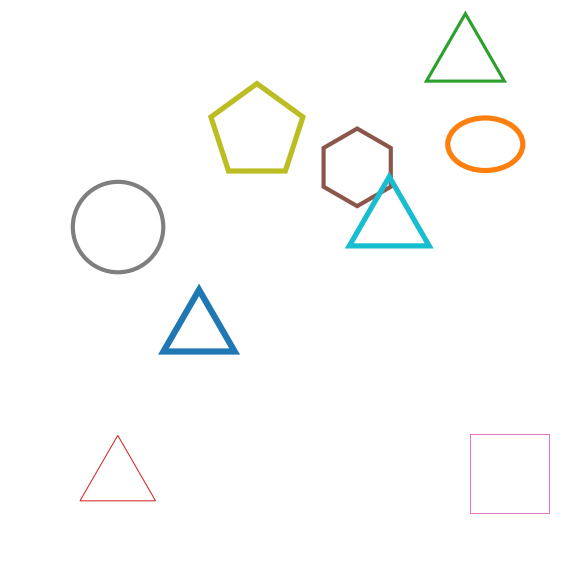[{"shape": "triangle", "thickness": 3, "radius": 0.36, "center": [0.345, 0.426]}, {"shape": "oval", "thickness": 2.5, "radius": 0.33, "center": [0.84, 0.749]}, {"shape": "triangle", "thickness": 1.5, "radius": 0.39, "center": [0.806, 0.898]}, {"shape": "triangle", "thickness": 0.5, "radius": 0.38, "center": [0.204, 0.17]}, {"shape": "hexagon", "thickness": 2, "radius": 0.34, "center": [0.619, 0.709]}, {"shape": "square", "thickness": 0.5, "radius": 0.34, "center": [0.882, 0.179]}, {"shape": "circle", "thickness": 2, "radius": 0.39, "center": [0.204, 0.606]}, {"shape": "pentagon", "thickness": 2.5, "radius": 0.42, "center": [0.445, 0.771]}, {"shape": "triangle", "thickness": 2.5, "radius": 0.4, "center": [0.674, 0.613]}]